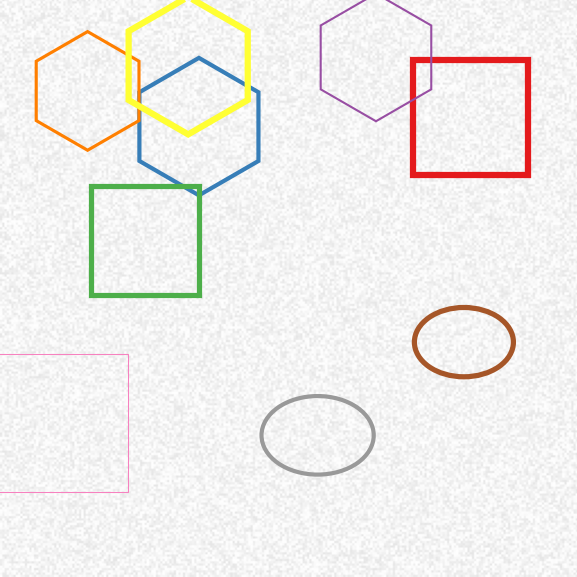[{"shape": "square", "thickness": 3, "radius": 0.5, "center": [0.815, 0.795]}, {"shape": "hexagon", "thickness": 2, "radius": 0.6, "center": [0.344, 0.78]}, {"shape": "square", "thickness": 2.5, "radius": 0.47, "center": [0.251, 0.583]}, {"shape": "hexagon", "thickness": 1, "radius": 0.55, "center": [0.651, 0.9]}, {"shape": "hexagon", "thickness": 1.5, "radius": 0.51, "center": [0.152, 0.842]}, {"shape": "hexagon", "thickness": 3, "radius": 0.6, "center": [0.326, 0.886]}, {"shape": "oval", "thickness": 2.5, "radius": 0.43, "center": [0.803, 0.407]}, {"shape": "square", "thickness": 0.5, "radius": 0.6, "center": [0.101, 0.267]}, {"shape": "oval", "thickness": 2, "radius": 0.49, "center": [0.55, 0.245]}]